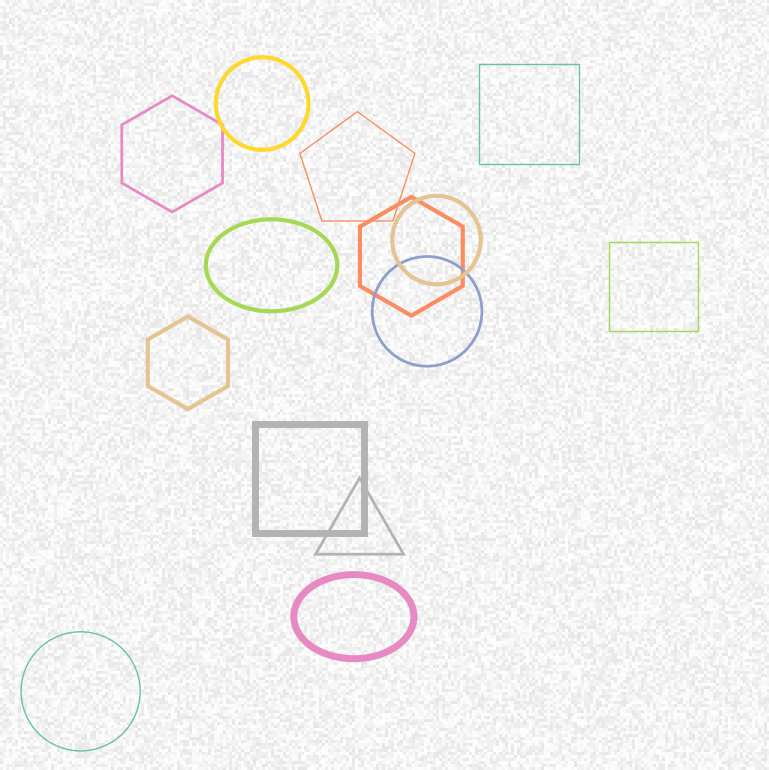[{"shape": "square", "thickness": 0.5, "radius": 0.32, "center": [0.687, 0.852]}, {"shape": "circle", "thickness": 0.5, "radius": 0.39, "center": [0.105, 0.102]}, {"shape": "pentagon", "thickness": 0.5, "radius": 0.39, "center": [0.464, 0.777]}, {"shape": "hexagon", "thickness": 1.5, "radius": 0.39, "center": [0.534, 0.667]}, {"shape": "circle", "thickness": 1, "radius": 0.36, "center": [0.555, 0.596]}, {"shape": "hexagon", "thickness": 1, "radius": 0.38, "center": [0.224, 0.8]}, {"shape": "oval", "thickness": 2.5, "radius": 0.39, "center": [0.46, 0.199]}, {"shape": "square", "thickness": 0.5, "radius": 0.29, "center": [0.849, 0.628]}, {"shape": "oval", "thickness": 1.5, "radius": 0.43, "center": [0.353, 0.655]}, {"shape": "circle", "thickness": 1.5, "radius": 0.3, "center": [0.341, 0.866]}, {"shape": "circle", "thickness": 1.5, "radius": 0.29, "center": [0.567, 0.688]}, {"shape": "hexagon", "thickness": 1.5, "radius": 0.3, "center": [0.244, 0.529]}, {"shape": "square", "thickness": 2.5, "radius": 0.36, "center": [0.402, 0.379]}, {"shape": "triangle", "thickness": 1, "radius": 0.33, "center": [0.467, 0.313]}]